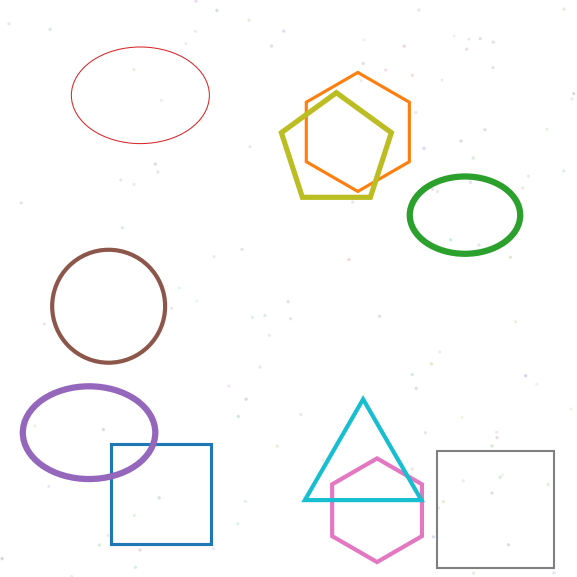[{"shape": "square", "thickness": 1.5, "radius": 0.43, "center": [0.279, 0.144]}, {"shape": "hexagon", "thickness": 1.5, "radius": 0.52, "center": [0.62, 0.771]}, {"shape": "oval", "thickness": 3, "radius": 0.48, "center": [0.805, 0.627]}, {"shape": "oval", "thickness": 0.5, "radius": 0.6, "center": [0.243, 0.834]}, {"shape": "oval", "thickness": 3, "radius": 0.57, "center": [0.154, 0.25]}, {"shape": "circle", "thickness": 2, "radius": 0.49, "center": [0.188, 0.469]}, {"shape": "hexagon", "thickness": 2, "radius": 0.45, "center": [0.653, 0.116]}, {"shape": "square", "thickness": 1, "radius": 0.51, "center": [0.859, 0.117]}, {"shape": "pentagon", "thickness": 2.5, "radius": 0.5, "center": [0.582, 0.738]}, {"shape": "triangle", "thickness": 2, "radius": 0.58, "center": [0.629, 0.191]}]